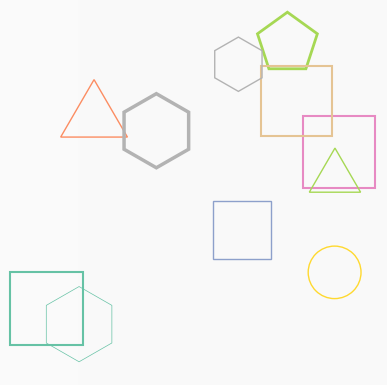[{"shape": "hexagon", "thickness": 0.5, "radius": 0.49, "center": [0.204, 0.158]}, {"shape": "square", "thickness": 1.5, "radius": 0.48, "center": [0.12, 0.199]}, {"shape": "triangle", "thickness": 1, "radius": 0.5, "center": [0.243, 0.694]}, {"shape": "square", "thickness": 1, "radius": 0.37, "center": [0.625, 0.403]}, {"shape": "square", "thickness": 1.5, "radius": 0.47, "center": [0.875, 0.604]}, {"shape": "triangle", "thickness": 1, "radius": 0.38, "center": [0.864, 0.539]}, {"shape": "pentagon", "thickness": 2, "radius": 0.41, "center": [0.742, 0.887]}, {"shape": "circle", "thickness": 1, "radius": 0.34, "center": [0.863, 0.293]}, {"shape": "square", "thickness": 1.5, "radius": 0.46, "center": [0.766, 0.738]}, {"shape": "hexagon", "thickness": 2.5, "radius": 0.48, "center": [0.403, 0.66]}, {"shape": "hexagon", "thickness": 1, "radius": 0.35, "center": [0.615, 0.833]}]